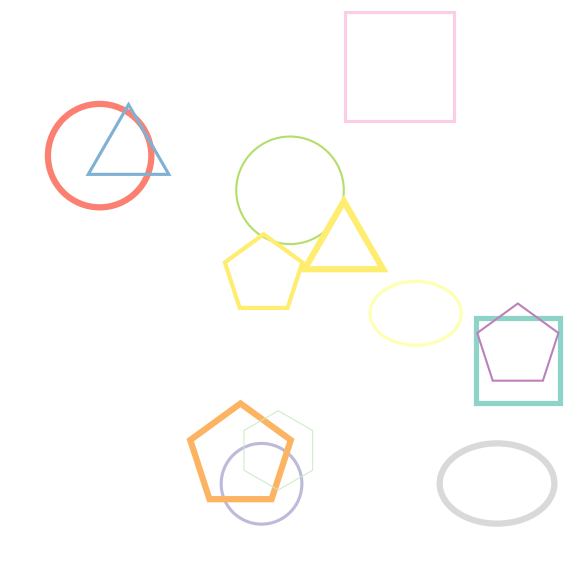[{"shape": "square", "thickness": 2.5, "radius": 0.37, "center": [0.897, 0.375]}, {"shape": "oval", "thickness": 1.5, "radius": 0.4, "center": [0.72, 0.457]}, {"shape": "circle", "thickness": 1.5, "radius": 0.35, "center": [0.453, 0.161]}, {"shape": "circle", "thickness": 3, "radius": 0.45, "center": [0.173, 0.73]}, {"shape": "triangle", "thickness": 1.5, "radius": 0.4, "center": [0.223, 0.737]}, {"shape": "pentagon", "thickness": 3, "radius": 0.46, "center": [0.417, 0.209]}, {"shape": "circle", "thickness": 1, "radius": 0.47, "center": [0.502, 0.67]}, {"shape": "square", "thickness": 1.5, "radius": 0.47, "center": [0.692, 0.884]}, {"shape": "oval", "thickness": 3, "radius": 0.5, "center": [0.861, 0.162]}, {"shape": "pentagon", "thickness": 1, "radius": 0.37, "center": [0.897, 0.4]}, {"shape": "hexagon", "thickness": 0.5, "radius": 0.34, "center": [0.482, 0.219]}, {"shape": "pentagon", "thickness": 2, "radius": 0.35, "center": [0.457, 0.523]}, {"shape": "triangle", "thickness": 3, "radius": 0.39, "center": [0.595, 0.572]}]